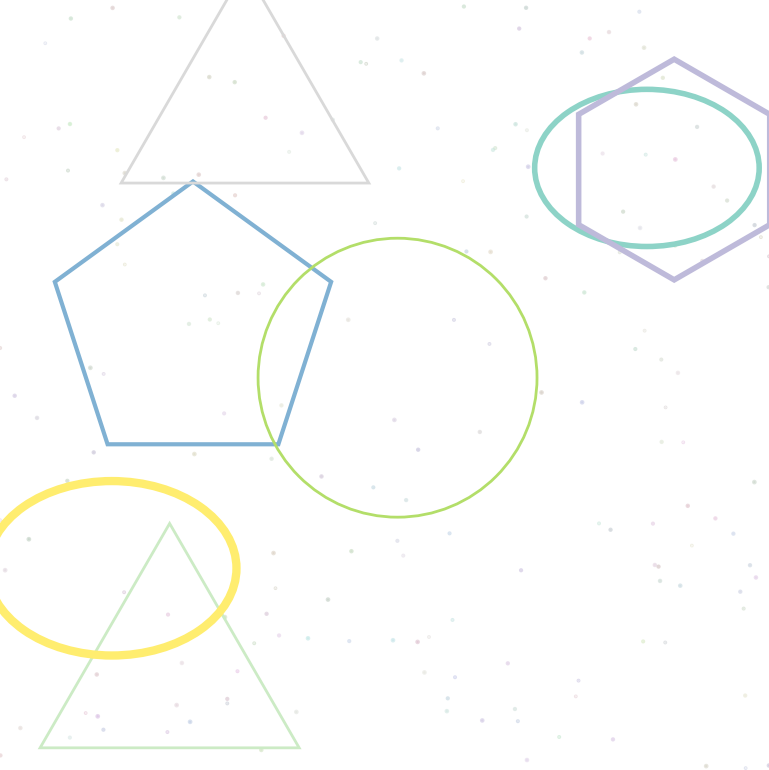[{"shape": "oval", "thickness": 2, "radius": 0.73, "center": [0.84, 0.782]}, {"shape": "hexagon", "thickness": 2, "radius": 0.72, "center": [0.876, 0.78]}, {"shape": "pentagon", "thickness": 1.5, "radius": 0.94, "center": [0.251, 0.576]}, {"shape": "circle", "thickness": 1, "radius": 0.91, "center": [0.516, 0.509]}, {"shape": "triangle", "thickness": 1, "radius": 0.93, "center": [0.318, 0.855]}, {"shape": "triangle", "thickness": 1, "radius": 0.97, "center": [0.22, 0.126]}, {"shape": "oval", "thickness": 3, "radius": 0.81, "center": [0.145, 0.262]}]